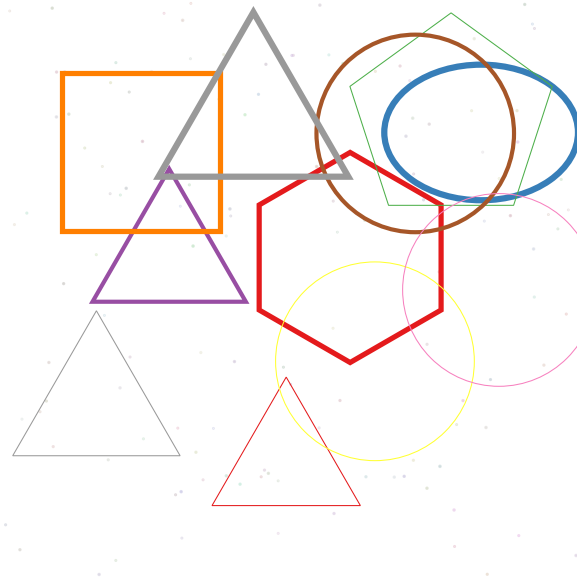[{"shape": "hexagon", "thickness": 2.5, "radius": 0.91, "center": [0.606, 0.553]}, {"shape": "triangle", "thickness": 0.5, "radius": 0.74, "center": [0.496, 0.198]}, {"shape": "oval", "thickness": 3, "radius": 0.84, "center": [0.833, 0.77]}, {"shape": "pentagon", "thickness": 0.5, "radius": 0.92, "center": [0.781, 0.793]}, {"shape": "triangle", "thickness": 2, "radius": 0.77, "center": [0.293, 0.553]}, {"shape": "square", "thickness": 2.5, "radius": 0.68, "center": [0.244, 0.736]}, {"shape": "circle", "thickness": 0.5, "radius": 0.86, "center": [0.649, 0.374]}, {"shape": "circle", "thickness": 2, "radius": 0.86, "center": [0.719, 0.768]}, {"shape": "circle", "thickness": 0.5, "radius": 0.83, "center": [0.864, 0.497]}, {"shape": "triangle", "thickness": 0.5, "radius": 0.84, "center": [0.167, 0.294]}, {"shape": "triangle", "thickness": 3, "radius": 0.95, "center": [0.439, 0.788]}]